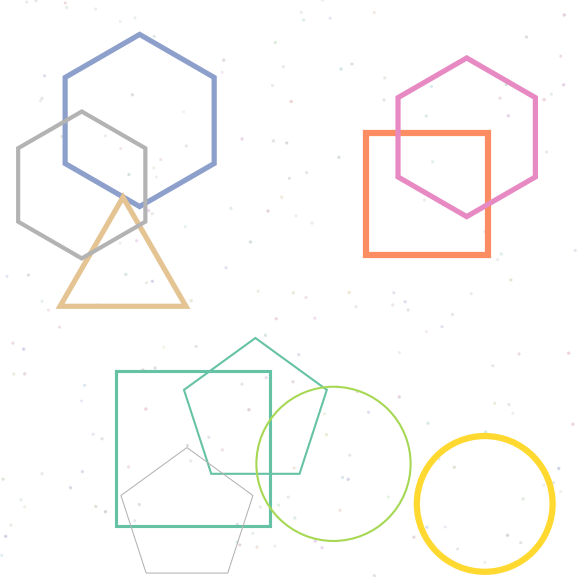[{"shape": "square", "thickness": 1.5, "radius": 0.67, "center": [0.334, 0.222]}, {"shape": "pentagon", "thickness": 1, "radius": 0.65, "center": [0.442, 0.284]}, {"shape": "square", "thickness": 3, "radius": 0.53, "center": [0.739, 0.663]}, {"shape": "hexagon", "thickness": 2.5, "radius": 0.75, "center": [0.242, 0.791]}, {"shape": "hexagon", "thickness": 2.5, "radius": 0.69, "center": [0.808, 0.761]}, {"shape": "circle", "thickness": 1, "radius": 0.67, "center": [0.577, 0.196]}, {"shape": "circle", "thickness": 3, "radius": 0.59, "center": [0.839, 0.127]}, {"shape": "triangle", "thickness": 2.5, "radius": 0.63, "center": [0.213, 0.532]}, {"shape": "hexagon", "thickness": 2, "radius": 0.64, "center": [0.142, 0.679]}, {"shape": "pentagon", "thickness": 0.5, "radius": 0.6, "center": [0.324, 0.104]}]